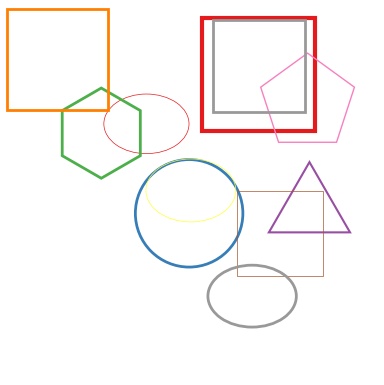[{"shape": "square", "thickness": 3, "radius": 0.73, "center": [0.672, 0.807]}, {"shape": "oval", "thickness": 0.5, "radius": 0.55, "center": [0.38, 0.678]}, {"shape": "circle", "thickness": 2, "radius": 0.7, "center": [0.491, 0.446]}, {"shape": "hexagon", "thickness": 2, "radius": 0.59, "center": [0.263, 0.654]}, {"shape": "triangle", "thickness": 1.5, "radius": 0.61, "center": [0.804, 0.457]}, {"shape": "square", "thickness": 2, "radius": 0.66, "center": [0.149, 0.846]}, {"shape": "oval", "thickness": 0.5, "radius": 0.58, "center": [0.496, 0.505]}, {"shape": "square", "thickness": 0.5, "radius": 0.55, "center": [0.727, 0.394]}, {"shape": "pentagon", "thickness": 1, "radius": 0.64, "center": [0.799, 0.734]}, {"shape": "oval", "thickness": 2, "radius": 0.57, "center": [0.655, 0.231]}, {"shape": "square", "thickness": 2, "radius": 0.6, "center": [0.672, 0.828]}]